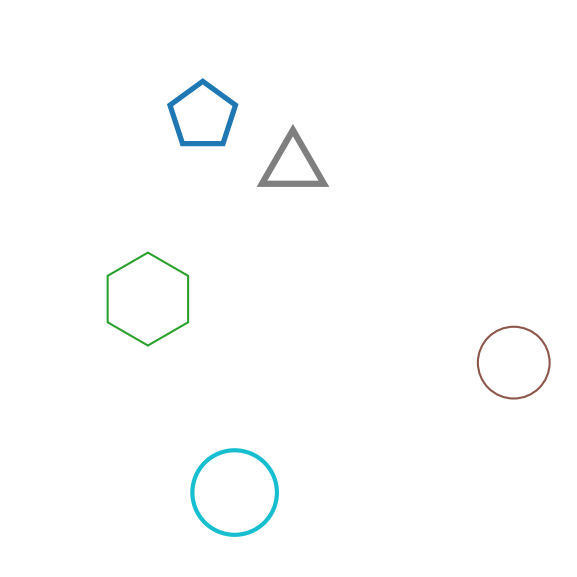[{"shape": "pentagon", "thickness": 2.5, "radius": 0.3, "center": [0.351, 0.799]}, {"shape": "hexagon", "thickness": 1, "radius": 0.4, "center": [0.256, 0.481]}, {"shape": "circle", "thickness": 1, "radius": 0.31, "center": [0.89, 0.371]}, {"shape": "triangle", "thickness": 3, "radius": 0.31, "center": [0.507, 0.712]}, {"shape": "circle", "thickness": 2, "radius": 0.37, "center": [0.406, 0.146]}]